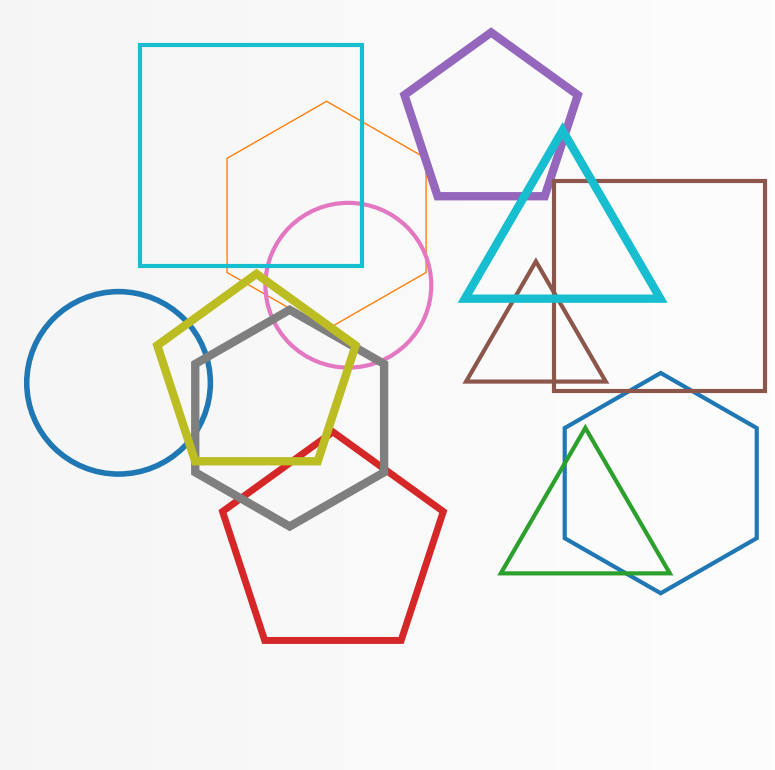[{"shape": "hexagon", "thickness": 1.5, "radius": 0.72, "center": [0.853, 0.373]}, {"shape": "circle", "thickness": 2, "radius": 0.59, "center": [0.153, 0.503]}, {"shape": "hexagon", "thickness": 0.5, "radius": 0.74, "center": [0.421, 0.72]}, {"shape": "triangle", "thickness": 1.5, "radius": 0.63, "center": [0.755, 0.318]}, {"shape": "pentagon", "thickness": 2.5, "radius": 0.75, "center": [0.43, 0.289]}, {"shape": "pentagon", "thickness": 3, "radius": 0.59, "center": [0.634, 0.84]}, {"shape": "triangle", "thickness": 1.5, "radius": 0.52, "center": [0.692, 0.556]}, {"shape": "square", "thickness": 1.5, "radius": 0.68, "center": [0.851, 0.628]}, {"shape": "circle", "thickness": 1.5, "radius": 0.53, "center": [0.449, 0.63]}, {"shape": "hexagon", "thickness": 3, "radius": 0.7, "center": [0.374, 0.457]}, {"shape": "pentagon", "thickness": 3, "radius": 0.67, "center": [0.331, 0.51]}, {"shape": "triangle", "thickness": 3, "radius": 0.73, "center": [0.726, 0.685]}, {"shape": "square", "thickness": 1.5, "radius": 0.72, "center": [0.323, 0.798]}]